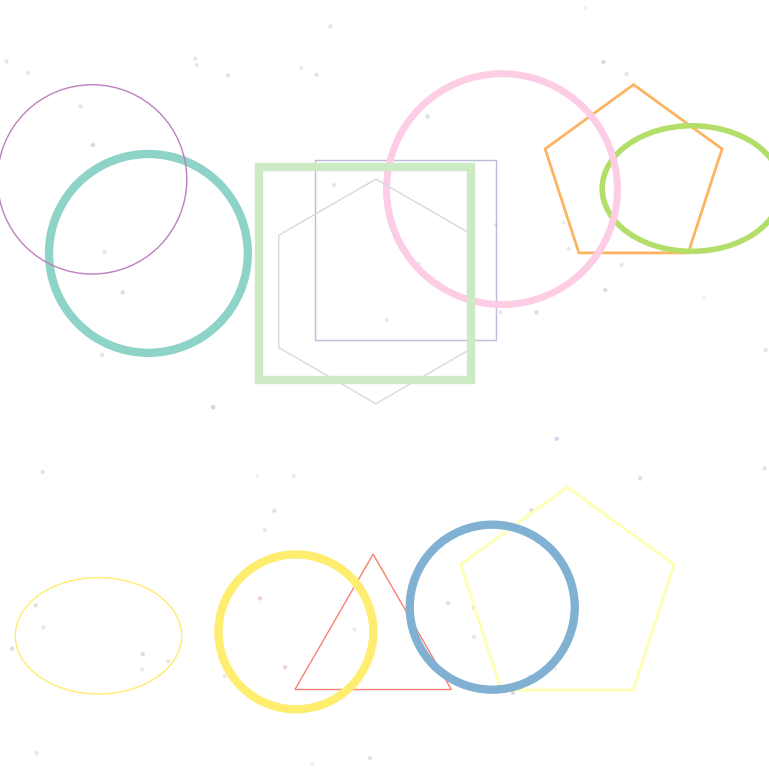[{"shape": "circle", "thickness": 3, "radius": 0.65, "center": [0.193, 0.671]}, {"shape": "pentagon", "thickness": 1, "radius": 0.73, "center": [0.737, 0.222]}, {"shape": "square", "thickness": 0.5, "radius": 0.59, "center": [0.527, 0.675]}, {"shape": "triangle", "thickness": 0.5, "radius": 0.59, "center": [0.485, 0.163]}, {"shape": "circle", "thickness": 3, "radius": 0.54, "center": [0.639, 0.211]}, {"shape": "pentagon", "thickness": 1, "radius": 0.6, "center": [0.823, 0.769]}, {"shape": "oval", "thickness": 2, "radius": 0.58, "center": [0.899, 0.755]}, {"shape": "circle", "thickness": 2.5, "radius": 0.75, "center": [0.652, 0.754]}, {"shape": "hexagon", "thickness": 0.5, "radius": 0.73, "center": [0.488, 0.622]}, {"shape": "circle", "thickness": 0.5, "radius": 0.61, "center": [0.12, 0.767]}, {"shape": "square", "thickness": 3, "radius": 0.69, "center": [0.474, 0.645]}, {"shape": "oval", "thickness": 0.5, "radius": 0.54, "center": [0.128, 0.174]}, {"shape": "circle", "thickness": 3, "radius": 0.5, "center": [0.384, 0.179]}]